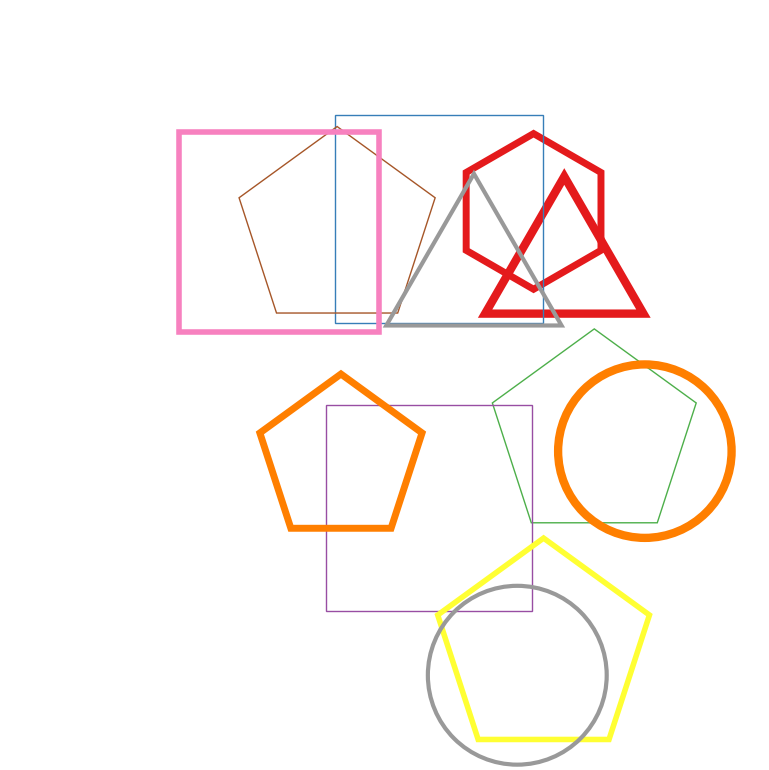[{"shape": "triangle", "thickness": 3, "radius": 0.59, "center": [0.733, 0.652]}, {"shape": "hexagon", "thickness": 2.5, "radius": 0.51, "center": [0.693, 0.725]}, {"shape": "square", "thickness": 0.5, "radius": 0.68, "center": [0.57, 0.715]}, {"shape": "pentagon", "thickness": 0.5, "radius": 0.7, "center": [0.772, 0.434]}, {"shape": "square", "thickness": 0.5, "radius": 0.67, "center": [0.557, 0.341]}, {"shape": "circle", "thickness": 3, "radius": 0.56, "center": [0.837, 0.414]}, {"shape": "pentagon", "thickness": 2.5, "radius": 0.55, "center": [0.443, 0.404]}, {"shape": "pentagon", "thickness": 2, "radius": 0.72, "center": [0.706, 0.157]}, {"shape": "pentagon", "thickness": 0.5, "radius": 0.67, "center": [0.438, 0.702]}, {"shape": "square", "thickness": 2, "radius": 0.65, "center": [0.362, 0.699]}, {"shape": "circle", "thickness": 1.5, "radius": 0.58, "center": [0.672, 0.123]}, {"shape": "triangle", "thickness": 1.5, "radius": 0.66, "center": [0.616, 0.643]}]